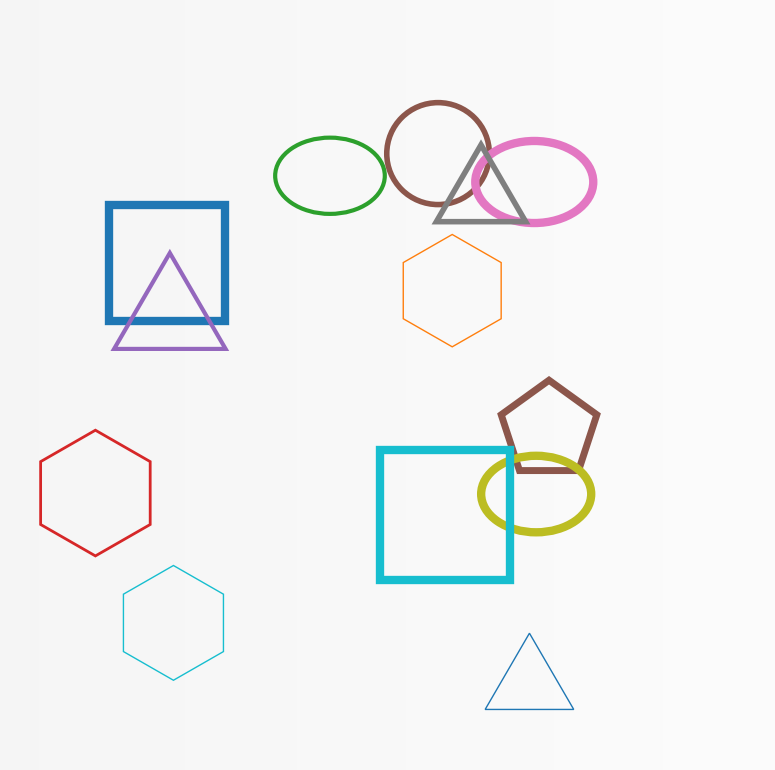[{"shape": "square", "thickness": 3, "radius": 0.38, "center": [0.215, 0.659]}, {"shape": "triangle", "thickness": 0.5, "radius": 0.33, "center": [0.683, 0.112]}, {"shape": "hexagon", "thickness": 0.5, "radius": 0.36, "center": [0.584, 0.623]}, {"shape": "oval", "thickness": 1.5, "radius": 0.35, "center": [0.426, 0.772]}, {"shape": "hexagon", "thickness": 1, "radius": 0.41, "center": [0.123, 0.36]}, {"shape": "triangle", "thickness": 1.5, "radius": 0.42, "center": [0.219, 0.588]}, {"shape": "pentagon", "thickness": 2.5, "radius": 0.32, "center": [0.708, 0.441]}, {"shape": "circle", "thickness": 2, "radius": 0.33, "center": [0.565, 0.801]}, {"shape": "oval", "thickness": 3, "radius": 0.38, "center": [0.689, 0.764]}, {"shape": "triangle", "thickness": 2, "radius": 0.33, "center": [0.621, 0.745]}, {"shape": "oval", "thickness": 3, "radius": 0.35, "center": [0.692, 0.358]}, {"shape": "hexagon", "thickness": 0.5, "radius": 0.37, "center": [0.224, 0.191]}, {"shape": "square", "thickness": 3, "radius": 0.42, "center": [0.574, 0.331]}]